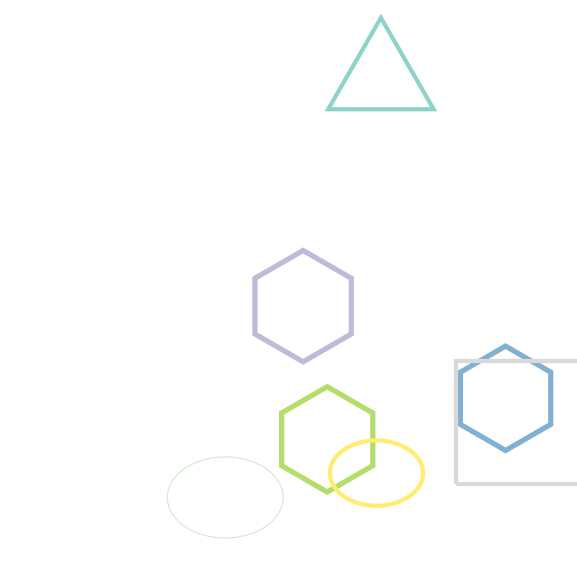[{"shape": "triangle", "thickness": 2, "radius": 0.53, "center": [0.66, 0.863]}, {"shape": "hexagon", "thickness": 2.5, "radius": 0.48, "center": [0.525, 0.469]}, {"shape": "hexagon", "thickness": 2.5, "radius": 0.45, "center": [0.875, 0.309]}, {"shape": "hexagon", "thickness": 2.5, "radius": 0.46, "center": [0.567, 0.238]}, {"shape": "square", "thickness": 2, "radius": 0.53, "center": [0.896, 0.268]}, {"shape": "oval", "thickness": 0.5, "radius": 0.5, "center": [0.39, 0.138]}, {"shape": "oval", "thickness": 2, "radius": 0.4, "center": [0.652, 0.18]}]